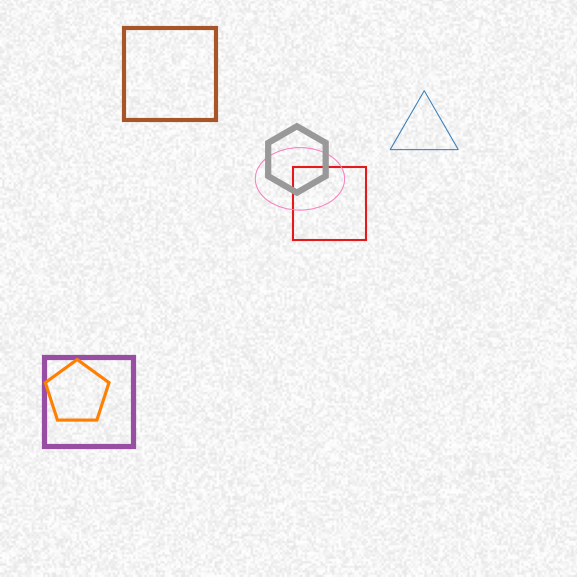[{"shape": "square", "thickness": 1, "radius": 0.32, "center": [0.571, 0.647]}, {"shape": "triangle", "thickness": 0.5, "radius": 0.34, "center": [0.735, 0.774]}, {"shape": "square", "thickness": 2.5, "radius": 0.38, "center": [0.154, 0.304]}, {"shape": "pentagon", "thickness": 1.5, "radius": 0.29, "center": [0.134, 0.319]}, {"shape": "square", "thickness": 2, "radius": 0.4, "center": [0.295, 0.871]}, {"shape": "oval", "thickness": 0.5, "radius": 0.39, "center": [0.519, 0.689]}, {"shape": "hexagon", "thickness": 3, "radius": 0.29, "center": [0.514, 0.723]}]